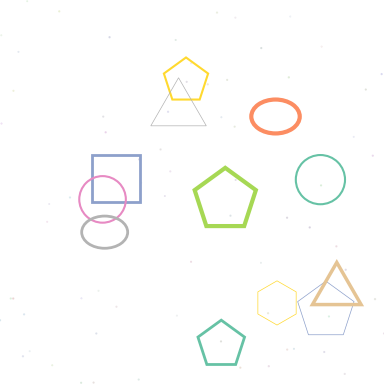[{"shape": "circle", "thickness": 1.5, "radius": 0.32, "center": [0.832, 0.533]}, {"shape": "pentagon", "thickness": 2, "radius": 0.32, "center": [0.575, 0.105]}, {"shape": "oval", "thickness": 3, "radius": 0.31, "center": [0.716, 0.697]}, {"shape": "square", "thickness": 2, "radius": 0.31, "center": [0.301, 0.536]}, {"shape": "pentagon", "thickness": 0.5, "radius": 0.38, "center": [0.846, 0.193]}, {"shape": "circle", "thickness": 1.5, "radius": 0.3, "center": [0.266, 0.482]}, {"shape": "pentagon", "thickness": 3, "radius": 0.42, "center": [0.585, 0.48]}, {"shape": "pentagon", "thickness": 1.5, "radius": 0.3, "center": [0.483, 0.79]}, {"shape": "hexagon", "thickness": 0.5, "radius": 0.29, "center": [0.72, 0.213]}, {"shape": "triangle", "thickness": 2.5, "radius": 0.36, "center": [0.875, 0.245]}, {"shape": "triangle", "thickness": 0.5, "radius": 0.42, "center": [0.464, 0.715]}, {"shape": "oval", "thickness": 2, "radius": 0.3, "center": [0.272, 0.397]}]